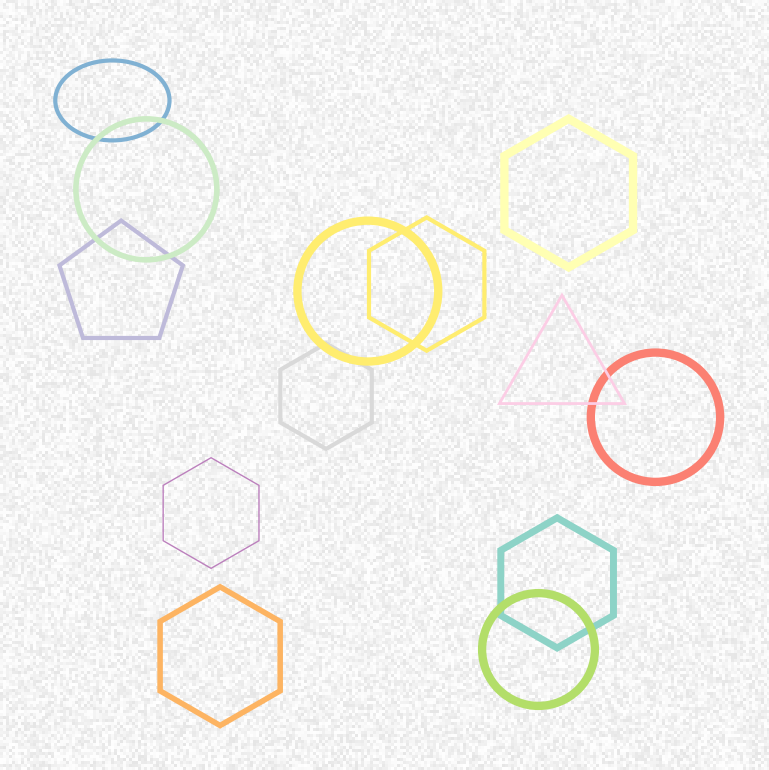[{"shape": "hexagon", "thickness": 2.5, "radius": 0.42, "center": [0.724, 0.243]}, {"shape": "hexagon", "thickness": 3, "radius": 0.48, "center": [0.739, 0.749]}, {"shape": "pentagon", "thickness": 1.5, "radius": 0.42, "center": [0.157, 0.629]}, {"shape": "circle", "thickness": 3, "radius": 0.42, "center": [0.851, 0.458]}, {"shape": "oval", "thickness": 1.5, "radius": 0.37, "center": [0.146, 0.87]}, {"shape": "hexagon", "thickness": 2, "radius": 0.45, "center": [0.286, 0.148]}, {"shape": "circle", "thickness": 3, "radius": 0.37, "center": [0.699, 0.156]}, {"shape": "triangle", "thickness": 1, "radius": 0.47, "center": [0.73, 0.523]}, {"shape": "hexagon", "thickness": 1.5, "radius": 0.34, "center": [0.423, 0.486]}, {"shape": "hexagon", "thickness": 0.5, "radius": 0.36, "center": [0.274, 0.334]}, {"shape": "circle", "thickness": 2, "radius": 0.46, "center": [0.19, 0.754]}, {"shape": "circle", "thickness": 3, "radius": 0.46, "center": [0.478, 0.622]}, {"shape": "hexagon", "thickness": 1.5, "radius": 0.43, "center": [0.554, 0.631]}]